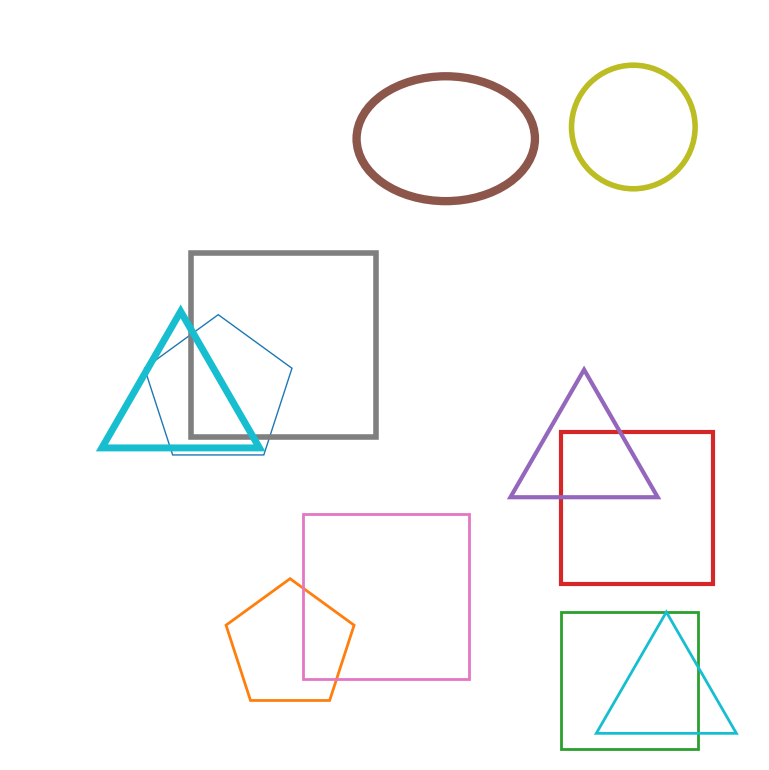[{"shape": "pentagon", "thickness": 0.5, "radius": 0.5, "center": [0.283, 0.491]}, {"shape": "pentagon", "thickness": 1, "radius": 0.44, "center": [0.377, 0.161]}, {"shape": "square", "thickness": 1, "radius": 0.44, "center": [0.818, 0.116]}, {"shape": "square", "thickness": 1.5, "radius": 0.49, "center": [0.827, 0.34]}, {"shape": "triangle", "thickness": 1.5, "radius": 0.55, "center": [0.759, 0.409]}, {"shape": "oval", "thickness": 3, "radius": 0.58, "center": [0.579, 0.82]}, {"shape": "square", "thickness": 1, "radius": 0.54, "center": [0.502, 0.225]}, {"shape": "square", "thickness": 2, "radius": 0.6, "center": [0.368, 0.552]}, {"shape": "circle", "thickness": 2, "radius": 0.4, "center": [0.822, 0.835]}, {"shape": "triangle", "thickness": 2.5, "radius": 0.59, "center": [0.235, 0.477]}, {"shape": "triangle", "thickness": 1, "radius": 0.53, "center": [0.865, 0.1]}]